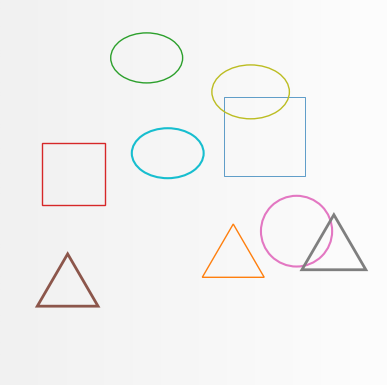[{"shape": "square", "thickness": 0.5, "radius": 0.52, "center": [0.683, 0.646]}, {"shape": "triangle", "thickness": 1, "radius": 0.46, "center": [0.602, 0.326]}, {"shape": "oval", "thickness": 1, "radius": 0.46, "center": [0.379, 0.85]}, {"shape": "square", "thickness": 1, "radius": 0.41, "center": [0.191, 0.548]}, {"shape": "triangle", "thickness": 2, "radius": 0.45, "center": [0.175, 0.25]}, {"shape": "circle", "thickness": 1.5, "radius": 0.46, "center": [0.765, 0.4]}, {"shape": "triangle", "thickness": 2, "radius": 0.48, "center": [0.862, 0.347]}, {"shape": "oval", "thickness": 1, "radius": 0.5, "center": [0.647, 0.761]}, {"shape": "oval", "thickness": 1.5, "radius": 0.46, "center": [0.433, 0.602]}]